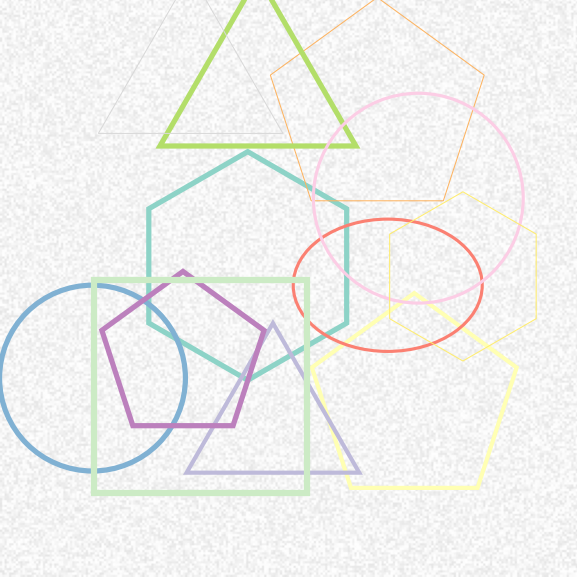[{"shape": "hexagon", "thickness": 2.5, "radius": 0.99, "center": [0.429, 0.539]}, {"shape": "pentagon", "thickness": 2, "radius": 0.93, "center": [0.717, 0.305]}, {"shape": "triangle", "thickness": 2, "radius": 0.86, "center": [0.473, 0.267]}, {"shape": "oval", "thickness": 1.5, "radius": 0.82, "center": [0.671, 0.505]}, {"shape": "circle", "thickness": 2.5, "radius": 0.8, "center": [0.16, 0.344]}, {"shape": "pentagon", "thickness": 0.5, "radius": 0.97, "center": [0.653, 0.809]}, {"shape": "triangle", "thickness": 2.5, "radius": 0.98, "center": [0.447, 0.844]}, {"shape": "circle", "thickness": 1.5, "radius": 0.91, "center": [0.724, 0.656]}, {"shape": "triangle", "thickness": 0.5, "radius": 0.92, "center": [0.33, 0.86]}, {"shape": "pentagon", "thickness": 2.5, "radius": 0.74, "center": [0.317, 0.381]}, {"shape": "square", "thickness": 3, "radius": 0.92, "center": [0.347, 0.329]}, {"shape": "hexagon", "thickness": 0.5, "radius": 0.73, "center": [0.802, 0.521]}]